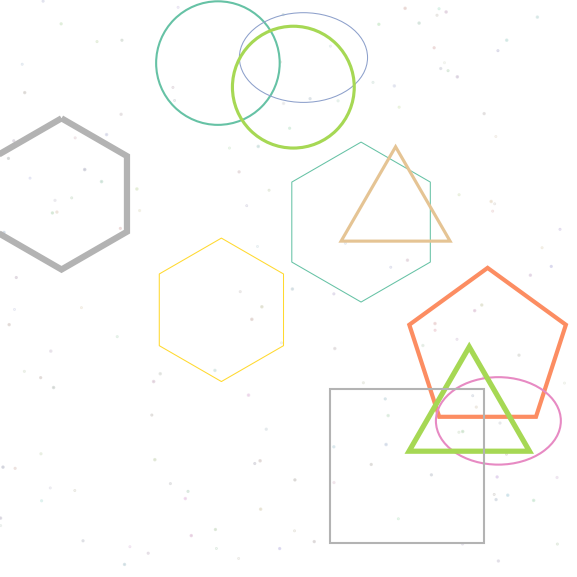[{"shape": "circle", "thickness": 1, "radius": 0.53, "center": [0.377, 0.89]}, {"shape": "hexagon", "thickness": 0.5, "radius": 0.69, "center": [0.625, 0.615]}, {"shape": "pentagon", "thickness": 2, "radius": 0.71, "center": [0.844, 0.393]}, {"shape": "oval", "thickness": 0.5, "radius": 0.55, "center": [0.525, 0.899]}, {"shape": "oval", "thickness": 1, "radius": 0.54, "center": [0.863, 0.27]}, {"shape": "triangle", "thickness": 2.5, "radius": 0.6, "center": [0.813, 0.278]}, {"shape": "circle", "thickness": 1.5, "radius": 0.53, "center": [0.508, 0.848]}, {"shape": "hexagon", "thickness": 0.5, "radius": 0.62, "center": [0.383, 0.463]}, {"shape": "triangle", "thickness": 1.5, "radius": 0.54, "center": [0.685, 0.636]}, {"shape": "square", "thickness": 1, "radius": 0.67, "center": [0.704, 0.192]}, {"shape": "hexagon", "thickness": 3, "radius": 0.65, "center": [0.107, 0.663]}]